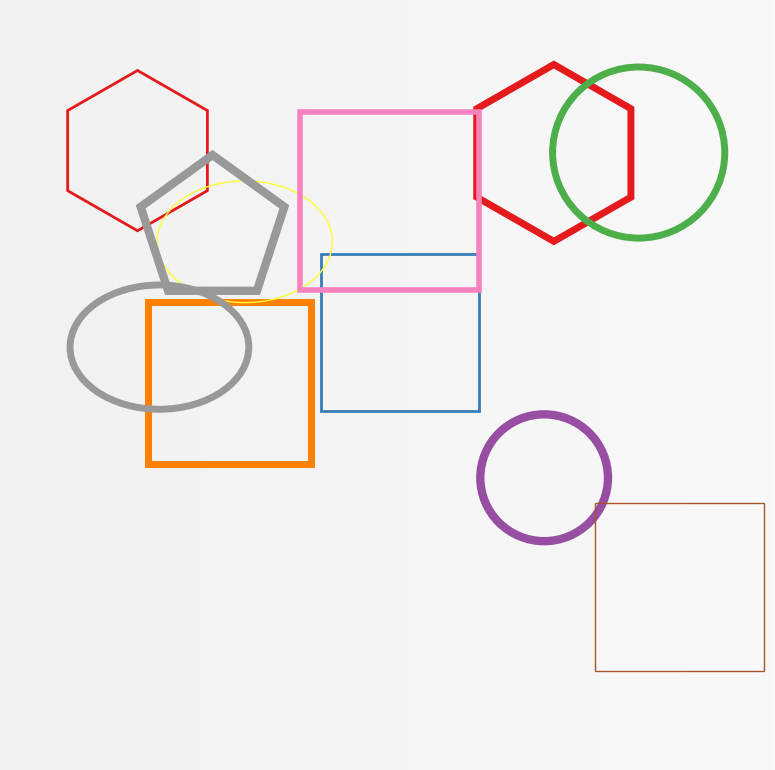[{"shape": "hexagon", "thickness": 1, "radius": 0.52, "center": [0.177, 0.804]}, {"shape": "hexagon", "thickness": 2.5, "radius": 0.57, "center": [0.715, 0.801]}, {"shape": "square", "thickness": 1, "radius": 0.51, "center": [0.516, 0.568]}, {"shape": "circle", "thickness": 2.5, "radius": 0.56, "center": [0.824, 0.802]}, {"shape": "circle", "thickness": 3, "radius": 0.41, "center": [0.702, 0.38]}, {"shape": "square", "thickness": 2.5, "radius": 0.53, "center": [0.297, 0.503]}, {"shape": "oval", "thickness": 0.5, "radius": 0.56, "center": [0.316, 0.686]}, {"shape": "square", "thickness": 0.5, "radius": 0.55, "center": [0.877, 0.238]}, {"shape": "square", "thickness": 2, "radius": 0.58, "center": [0.502, 0.739]}, {"shape": "oval", "thickness": 2.5, "radius": 0.58, "center": [0.206, 0.549]}, {"shape": "pentagon", "thickness": 3, "radius": 0.49, "center": [0.274, 0.701]}]